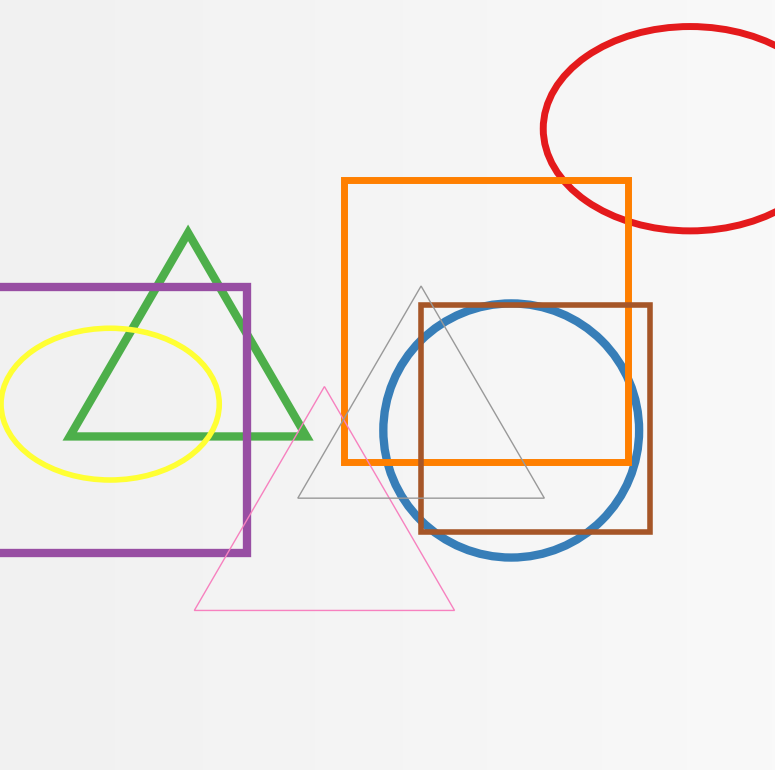[{"shape": "oval", "thickness": 2.5, "radius": 0.95, "center": [0.891, 0.833]}, {"shape": "circle", "thickness": 3, "radius": 0.83, "center": [0.66, 0.441]}, {"shape": "triangle", "thickness": 3, "radius": 0.88, "center": [0.243, 0.521]}, {"shape": "square", "thickness": 3, "radius": 0.86, "center": [0.146, 0.454]}, {"shape": "square", "thickness": 2.5, "radius": 0.92, "center": [0.627, 0.583]}, {"shape": "oval", "thickness": 2, "radius": 0.7, "center": [0.142, 0.475]}, {"shape": "square", "thickness": 2, "radius": 0.74, "center": [0.691, 0.456]}, {"shape": "triangle", "thickness": 0.5, "radius": 0.97, "center": [0.419, 0.304]}, {"shape": "triangle", "thickness": 0.5, "radius": 0.92, "center": [0.543, 0.445]}]